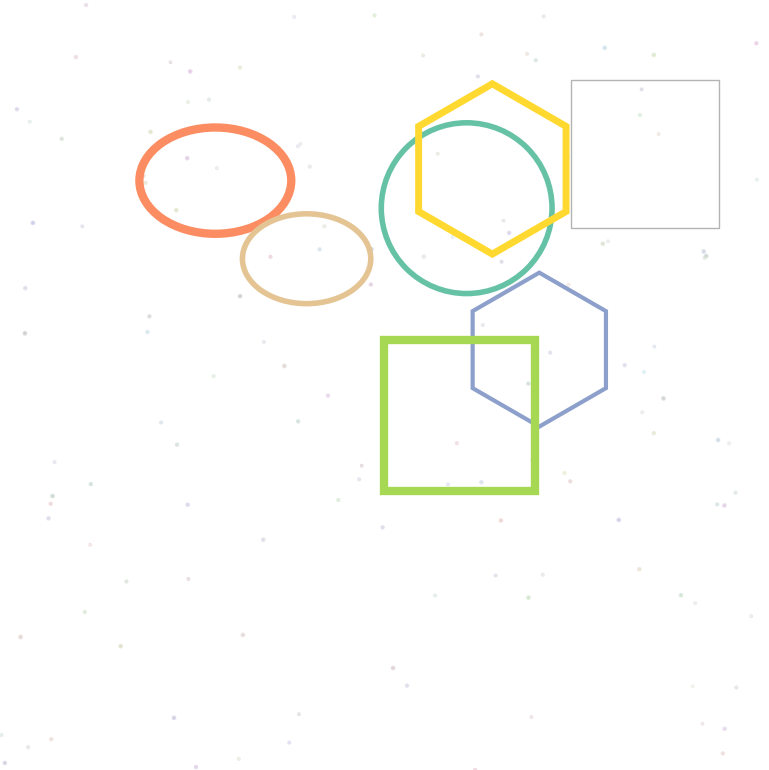[{"shape": "circle", "thickness": 2, "radius": 0.55, "center": [0.606, 0.73]}, {"shape": "oval", "thickness": 3, "radius": 0.49, "center": [0.28, 0.765]}, {"shape": "hexagon", "thickness": 1.5, "radius": 0.5, "center": [0.7, 0.546]}, {"shape": "square", "thickness": 3, "radius": 0.49, "center": [0.597, 0.461]}, {"shape": "hexagon", "thickness": 2.5, "radius": 0.55, "center": [0.639, 0.781]}, {"shape": "oval", "thickness": 2, "radius": 0.42, "center": [0.398, 0.664]}, {"shape": "square", "thickness": 0.5, "radius": 0.48, "center": [0.838, 0.8]}]